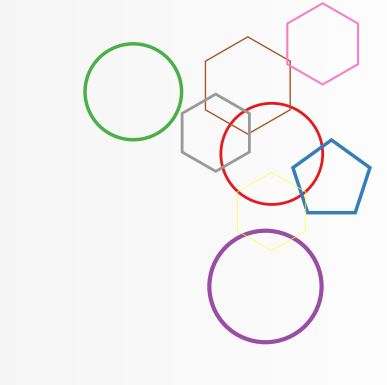[{"shape": "circle", "thickness": 2, "radius": 0.66, "center": [0.701, 0.6]}, {"shape": "pentagon", "thickness": 2.5, "radius": 0.52, "center": [0.855, 0.532]}, {"shape": "circle", "thickness": 2.5, "radius": 0.62, "center": [0.344, 0.762]}, {"shape": "circle", "thickness": 3, "radius": 0.72, "center": [0.685, 0.256]}, {"shape": "hexagon", "thickness": 0.5, "radius": 0.51, "center": [0.701, 0.451]}, {"shape": "hexagon", "thickness": 1, "radius": 0.63, "center": [0.64, 0.778]}, {"shape": "hexagon", "thickness": 1.5, "radius": 0.53, "center": [0.833, 0.886]}, {"shape": "hexagon", "thickness": 2, "radius": 0.5, "center": [0.557, 0.655]}]